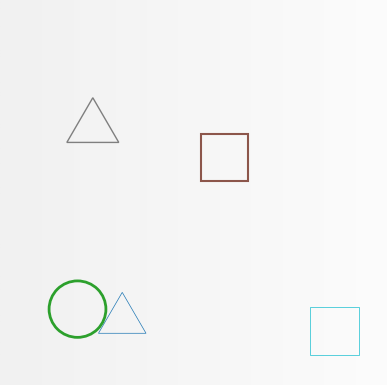[{"shape": "triangle", "thickness": 0.5, "radius": 0.35, "center": [0.315, 0.17]}, {"shape": "circle", "thickness": 2, "radius": 0.37, "center": [0.2, 0.197]}, {"shape": "square", "thickness": 1.5, "radius": 0.3, "center": [0.579, 0.591]}, {"shape": "triangle", "thickness": 1, "radius": 0.39, "center": [0.24, 0.669]}, {"shape": "square", "thickness": 0.5, "radius": 0.31, "center": [0.863, 0.14]}]